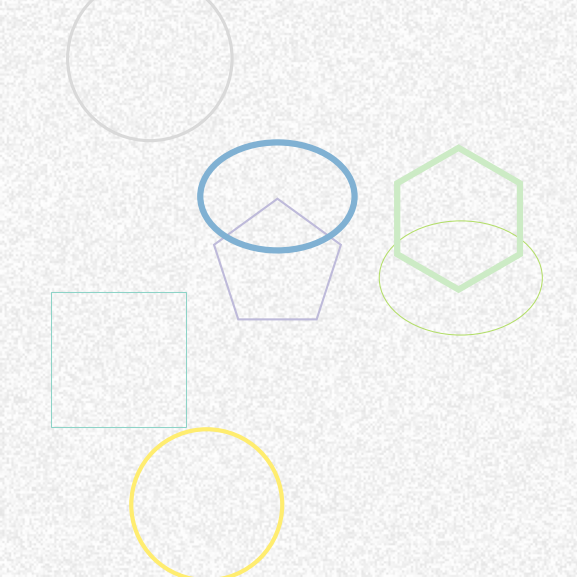[{"shape": "square", "thickness": 0.5, "radius": 0.59, "center": [0.205, 0.376]}, {"shape": "pentagon", "thickness": 1, "radius": 0.58, "center": [0.48, 0.54]}, {"shape": "oval", "thickness": 3, "radius": 0.67, "center": [0.48, 0.659]}, {"shape": "oval", "thickness": 0.5, "radius": 0.71, "center": [0.798, 0.518]}, {"shape": "circle", "thickness": 1.5, "radius": 0.71, "center": [0.259, 0.898]}, {"shape": "hexagon", "thickness": 3, "radius": 0.61, "center": [0.794, 0.62]}, {"shape": "circle", "thickness": 2, "radius": 0.65, "center": [0.358, 0.125]}]